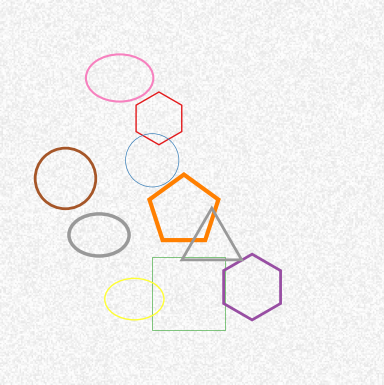[{"shape": "hexagon", "thickness": 1, "radius": 0.34, "center": [0.413, 0.693]}, {"shape": "circle", "thickness": 0.5, "radius": 0.35, "center": [0.395, 0.584]}, {"shape": "square", "thickness": 0.5, "radius": 0.47, "center": [0.489, 0.238]}, {"shape": "hexagon", "thickness": 2, "radius": 0.43, "center": [0.655, 0.254]}, {"shape": "pentagon", "thickness": 3, "radius": 0.47, "center": [0.478, 0.452]}, {"shape": "oval", "thickness": 1, "radius": 0.38, "center": [0.349, 0.223]}, {"shape": "circle", "thickness": 2, "radius": 0.39, "center": [0.17, 0.536]}, {"shape": "oval", "thickness": 1.5, "radius": 0.44, "center": [0.311, 0.797]}, {"shape": "triangle", "thickness": 2, "radius": 0.45, "center": [0.55, 0.37]}, {"shape": "oval", "thickness": 2.5, "radius": 0.39, "center": [0.257, 0.39]}]